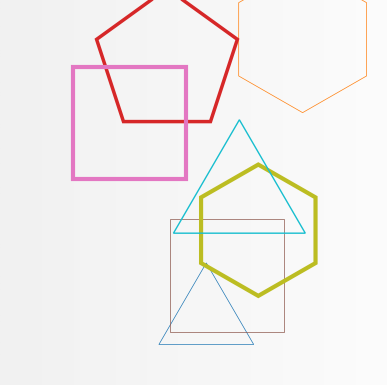[{"shape": "triangle", "thickness": 0.5, "radius": 0.71, "center": [0.532, 0.176]}, {"shape": "hexagon", "thickness": 0.5, "radius": 0.95, "center": [0.781, 0.898]}, {"shape": "pentagon", "thickness": 2.5, "radius": 0.96, "center": [0.431, 0.839]}, {"shape": "square", "thickness": 0.5, "radius": 0.73, "center": [0.586, 0.283]}, {"shape": "square", "thickness": 3, "radius": 0.73, "center": [0.334, 0.681]}, {"shape": "hexagon", "thickness": 3, "radius": 0.85, "center": [0.667, 0.402]}, {"shape": "triangle", "thickness": 1, "radius": 0.98, "center": [0.618, 0.493]}]